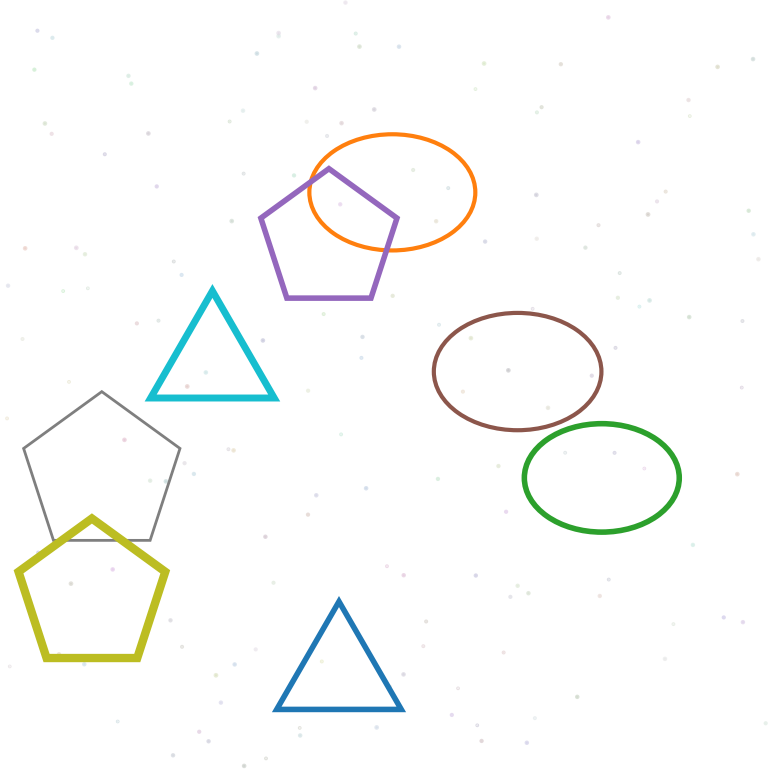[{"shape": "triangle", "thickness": 2, "radius": 0.47, "center": [0.44, 0.125]}, {"shape": "oval", "thickness": 1.5, "radius": 0.54, "center": [0.51, 0.75]}, {"shape": "oval", "thickness": 2, "radius": 0.5, "center": [0.782, 0.379]}, {"shape": "pentagon", "thickness": 2, "radius": 0.46, "center": [0.427, 0.688]}, {"shape": "oval", "thickness": 1.5, "radius": 0.54, "center": [0.672, 0.517]}, {"shape": "pentagon", "thickness": 1, "radius": 0.53, "center": [0.132, 0.385]}, {"shape": "pentagon", "thickness": 3, "radius": 0.5, "center": [0.119, 0.226]}, {"shape": "triangle", "thickness": 2.5, "radius": 0.46, "center": [0.276, 0.529]}]